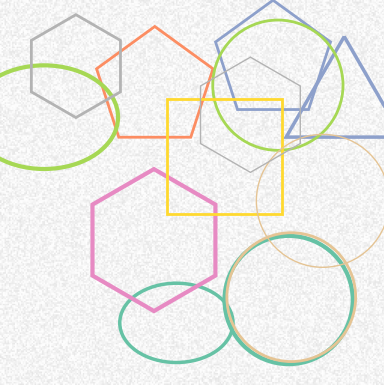[{"shape": "circle", "thickness": 3, "radius": 0.83, "center": [0.75, 0.221]}, {"shape": "oval", "thickness": 2.5, "radius": 0.74, "center": [0.458, 0.161]}, {"shape": "pentagon", "thickness": 2, "radius": 0.79, "center": [0.402, 0.772]}, {"shape": "pentagon", "thickness": 2, "radius": 0.78, "center": [0.709, 0.842]}, {"shape": "triangle", "thickness": 2.5, "radius": 0.87, "center": [0.894, 0.731]}, {"shape": "hexagon", "thickness": 3, "radius": 0.92, "center": [0.4, 0.376]}, {"shape": "circle", "thickness": 2, "radius": 0.85, "center": [0.722, 0.779]}, {"shape": "oval", "thickness": 3, "radius": 0.96, "center": [0.114, 0.696]}, {"shape": "square", "thickness": 2, "radius": 0.75, "center": [0.583, 0.593]}, {"shape": "circle", "thickness": 1, "radius": 0.86, "center": [0.839, 0.478]}, {"shape": "circle", "thickness": 2, "radius": 0.84, "center": [0.757, 0.228]}, {"shape": "hexagon", "thickness": 2, "radius": 0.67, "center": [0.197, 0.828]}, {"shape": "hexagon", "thickness": 1, "radius": 0.75, "center": [0.65, 0.702]}]